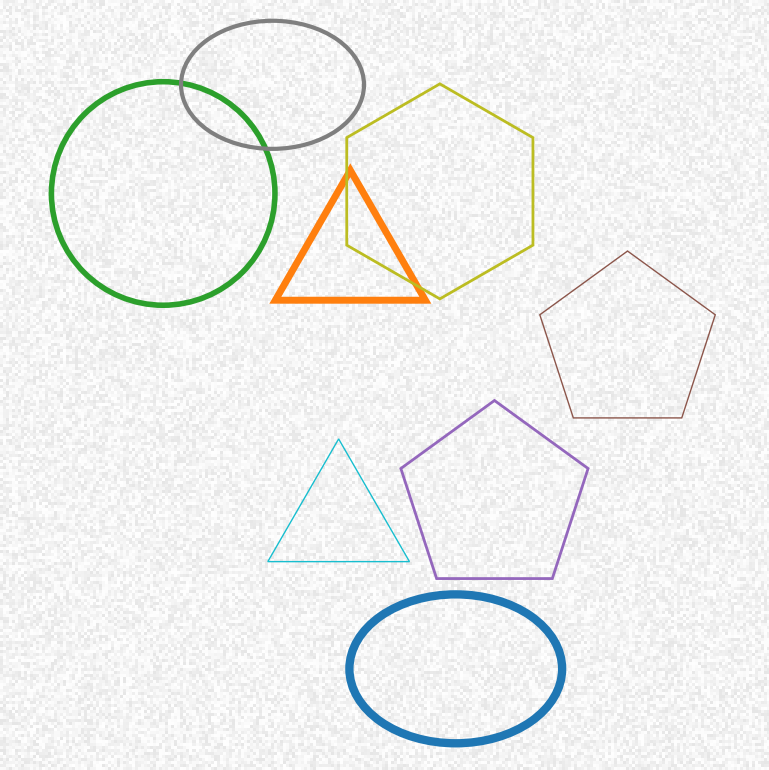[{"shape": "oval", "thickness": 3, "radius": 0.69, "center": [0.592, 0.131]}, {"shape": "triangle", "thickness": 2.5, "radius": 0.56, "center": [0.455, 0.666]}, {"shape": "circle", "thickness": 2, "radius": 0.73, "center": [0.212, 0.749]}, {"shape": "pentagon", "thickness": 1, "radius": 0.64, "center": [0.642, 0.352]}, {"shape": "pentagon", "thickness": 0.5, "radius": 0.6, "center": [0.815, 0.554]}, {"shape": "oval", "thickness": 1.5, "radius": 0.59, "center": [0.354, 0.89]}, {"shape": "hexagon", "thickness": 1, "radius": 0.7, "center": [0.571, 0.751]}, {"shape": "triangle", "thickness": 0.5, "radius": 0.53, "center": [0.44, 0.324]}]